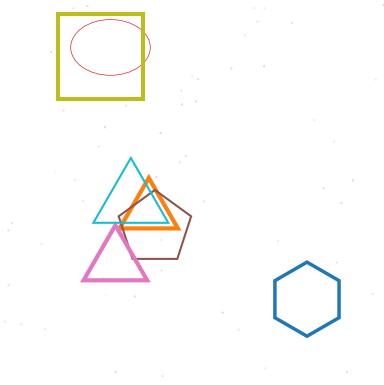[{"shape": "hexagon", "thickness": 2.5, "radius": 0.48, "center": [0.797, 0.223]}, {"shape": "triangle", "thickness": 3, "radius": 0.44, "center": [0.386, 0.45]}, {"shape": "oval", "thickness": 0.5, "radius": 0.52, "center": [0.287, 0.877]}, {"shape": "pentagon", "thickness": 1.5, "radius": 0.49, "center": [0.402, 0.408]}, {"shape": "triangle", "thickness": 3, "radius": 0.48, "center": [0.3, 0.32]}, {"shape": "square", "thickness": 3, "radius": 0.56, "center": [0.261, 0.853]}, {"shape": "triangle", "thickness": 1.5, "radius": 0.56, "center": [0.34, 0.477]}]